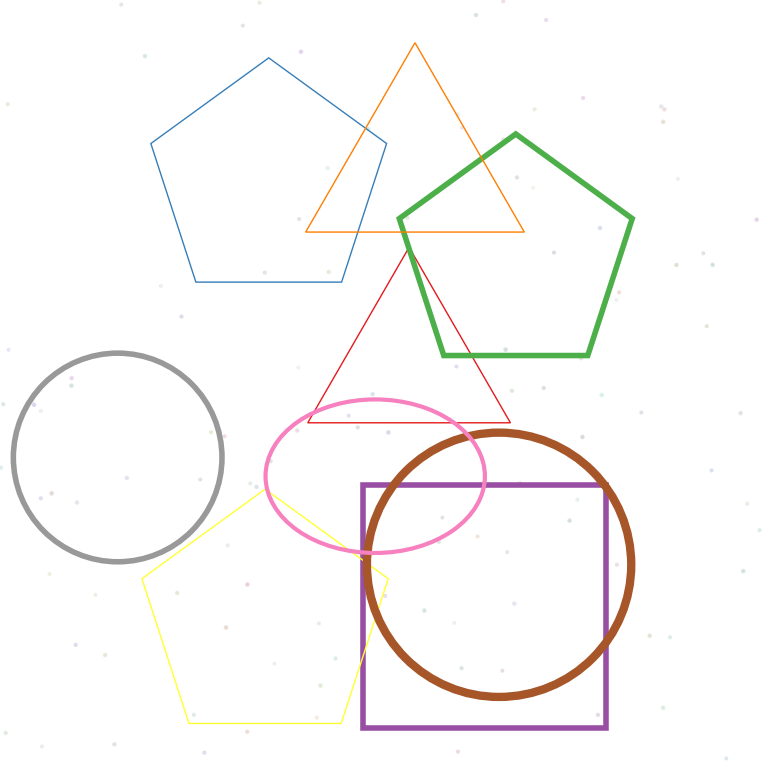[{"shape": "triangle", "thickness": 0.5, "radius": 0.76, "center": [0.531, 0.527]}, {"shape": "pentagon", "thickness": 0.5, "radius": 0.8, "center": [0.349, 0.764]}, {"shape": "pentagon", "thickness": 2, "radius": 0.8, "center": [0.67, 0.667]}, {"shape": "square", "thickness": 2, "radius": 0.79, "center": [0.629, 0.212]}, {"shape": "triangle", "thickness": 0.5, "radius": 0.82, "center": [0.539, 0.781]}, {"shape": "pentagon", "thickness": 0.5, "radius": 0.84, "center": [0.344, 0.197]}, {"shape": "circle", "thickness": 3, "radius": 0.86, "center": [0.648, 0.267]}, {"shape": "oval", "thickness": 1.5, "radius": 0.71, "center": [0.487, 0.382]}, {"shape": "circle", "thickness": 2, "radius": 0.68, "center": [0.153, 0.406]}]